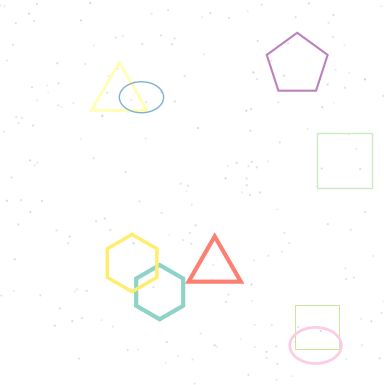[{"shape": "hexagon", "thickness": 3, "radius": 0.35, "center": [0.415, 0.241]}, {"shape": "triangle", "thickness": 2, "radius": 0.42, "center": [0.31, 0.755]}, {"shape": "triangle", "thickness": 3, "radius": 0.39, "center": [0.558, 0.308]}, {"shape": "oval", "thickness": 1, "radius": 0.29, "center": [0.367, 0.747]}, {"shape": "square", "thickness": 0.5, "radius": 0.29, "center": [0.823, 0.15]}, {"shape": "oval", "thickness": 2, "radius": 0.33, "center": [0.82, 0.103]}, {"shape": "pentagon", "thickness": 1.5, "radius": 0.42, "center": [0.772, 0.832]}, {"shape": "square", "thickness": 1, "radius": 0.36, "center": [0.894, 0.583]}, {"shape": "hexagon", "thickness": 2.5, "radius": 0.37, "center": [0.343, 0.317]}]